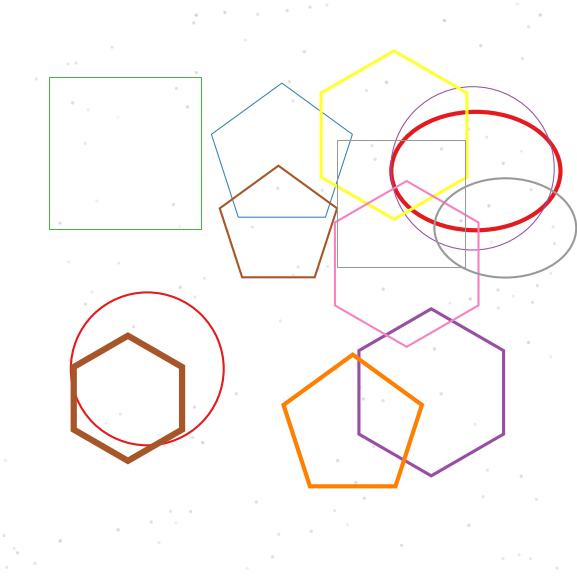[{"shape": "circle", "thickness": 1, "radius": 0.66, "center": [0.255, 0.36]}, {"shape": "oval", "thickness": 2, "radius": 0.73, "center": [0.824, 0.703]}, {"shape": "pentagon", "thickness": 0.5, "radius": 0.64, "center": [0.488, 0.727]}, {"shape": "square", "thickness": 0.5, "radius": 0.66, "center": [0.217, 0.734]}, {"shape": "hexagon", "thickness": 1.5, "radius": 0.72, "center": [0.747, 0.32]}, {"shape": "circle", "thickness": 0.5, "radius": 0.71, "center": [0.818, 0.708]}, {"shape": "pentagon", "thickness": 2, "radius": 0.63, "center": [0.611, 0.259]}, {"shape": "hexagon", "thickness": 1.5, "radius": 0.73, "center": [0.682, 0.765]}, {"shape": "hexagon", "thickness": 3, "radius": 0.54, "center": [0.221, 0.309]}, {"shape": "pentagon", "thickness": 1, "radius": 0.53, "center": [0.482, 0.605]}, {"shape": "hexagon", "thickness": 1, "radius": 0.72, "center": [0.704, 0.542]}, {"shape": "oval", "thickness": 1, "radius": 0.61, "center": [0.875, 0.604]}, {"shape": "square", "thickness": 0.5, "radius": 0.55, "center": [0.695, 0.647]}]